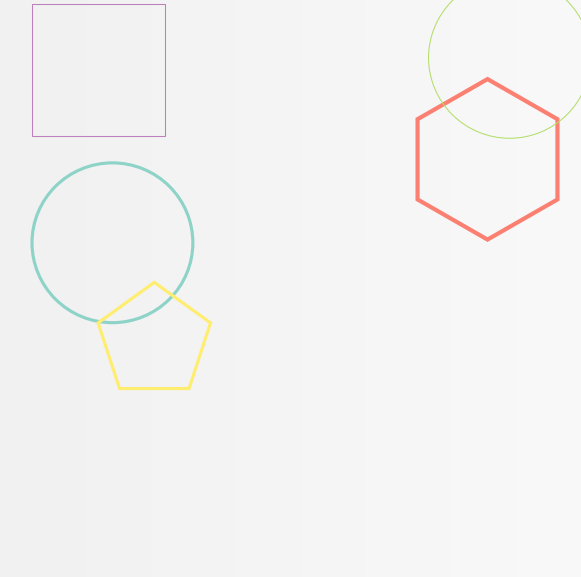[{"shape": "circle", "thickness": 1.5, "radius": 0.69, "center": [0.193, 0.579]}, {"shape": "hexagon", "thickness": 2, "radius": 0.69, "center": [0.839, 0.723]}, {"shape": "circle", "thickness": 0.5, "radius": 0.7, "center": [0.877, 0.899]}, {"shape": "square", "thickness": 0.5, "radius": 0.57, "center": [0.17, 0.879]}, {"shape": "pentagon", "thickness": 1.5, "radius": 0.51, "center": [0.265, 0.409]}]